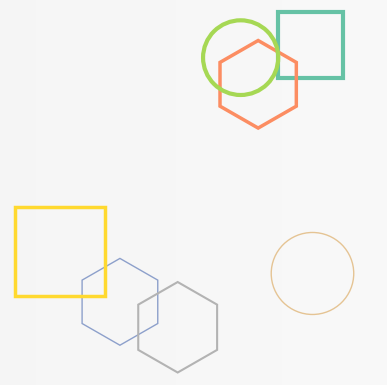[{"shape": "square", "thickness": 3, "radius": 0.42, "center": [0.802, 0.883]}, {"shape": "hexagon", "thickness": 2.5, "radius": 0.57, "center": [0.666, 0.781]}, {"shape": "hexagon", "thickness": 1, "radius": 0.56, "center": [0.309, 0.216]}, {"shape": "circle", "thickness": 3, "radius": 0.48, "center": [0.621, 0.85]}, {"shape": "square", "thickness": 2.5, "radius": 0.58, "center": [0.155, 0.347]}, {"shape": "circle", "thickness": 1, "radius": 0.53, "center": [0.806, 0.29]}, {"shape": "hexagon", "thickness": 1.5, "radius": 0.59, "center": [0.459, 0.15]}]